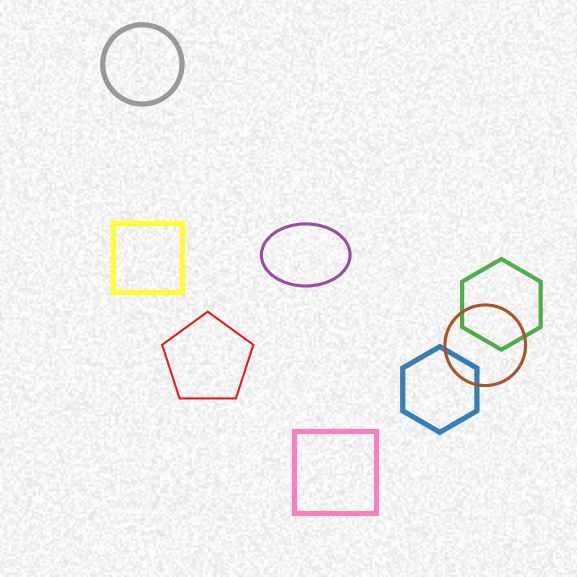[{"shape": "pentagon", "thickness": 1, "radius": 0.42, "center": [0.36, 0.376]}, {"shape": "hexagon", "thickness": 2.5, "radius": 0.37, "center": [0.762, 0.325]}, {"shape": "hexagon", "thickness": 2, "radius": 0.39, "center": [0.868, 0.472]}, {"shape": "oval", "thickness": 1.5, "radius": 0.38, "center": [0.529, 0.558]}, {"shape": "square", "thickness": 2.5, "radius": 0.3, "center": [0.255, 0.553]}, {"shape": "circle", "thickness": 1.5, "radius": 0.35, "center": [0.84, 0.401]}, {"shape": "square", "thickness": 2.5, "radius": 0.35, "center": [0.581, 0.182]}, {"shape": "circle", "thickness": 2.5, "radius": 0.34, "center": [0.247, 0.888]}]